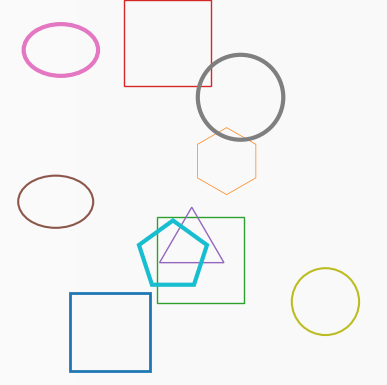[{"shape": "square", "thickness": 2, "radius": 0.51, "center": [0.284, 0.138]}, {"shape": "hexagon", "thickness": 0.5, "radius": 0.44, "center": [0.585, 0.582]}, {"shape": "square", "thickness": 1, "radius": 0.56, "center": [0.517, 0.325]}, {"shape": "square", "thickness": 1, "radius": 0.56, "center": [0.432, 0.889]}, {"shape": "triangle", "thickness": 1, "radius": 0.48, "center": [0.495, 0.366]}, {"shape": "oval", "thickness": 1.5, "radius": 0.48, "center": [0.144, 0.476]}, {"shape": "oval", "thickness": 3, "radius": 0.48, "center": [0.157, 0.87]}, {"shape": "circle", "thickness": 3, "radius": 0.55, "center": [0.621, 0.747]}, {"shape": "circle", "thickness": 1.5, "radius": 0.43, "center": [0.84, 0.217]}, {"shape": "pentagon", "thickness": 3, "radius": 0.46, "center": [0.446, 0.335]}]